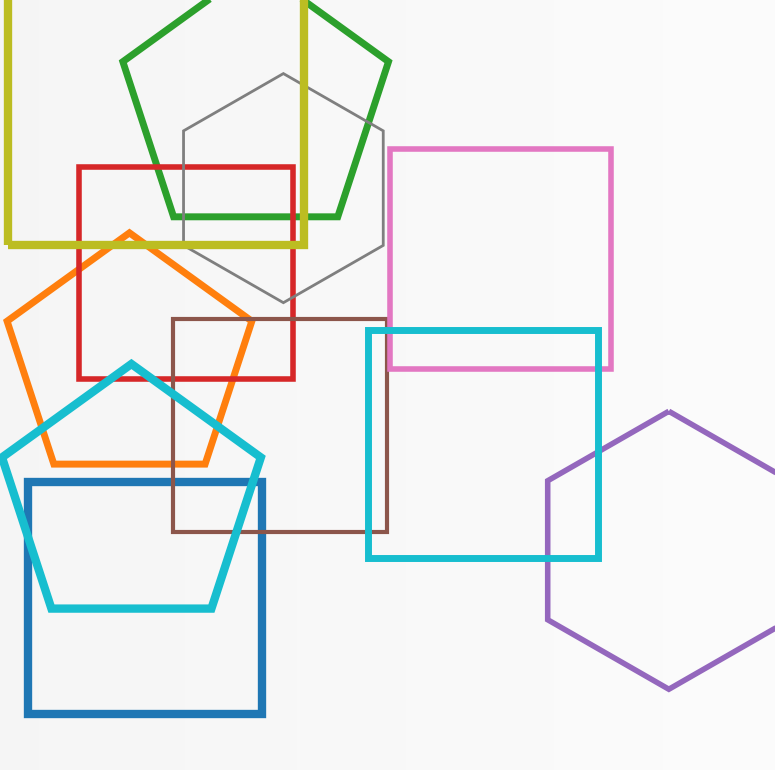[{"shape": "square", "thickness": 3, "radius": 0.75, "center": [0.187, 0.224]}, {"shape": "pentagon", "thickness": 2.5, "radius": 0.83, "center": [0.167, 0.532]}, {"shape": "pentagon", "thickness": 2.5, "radius": 0.9, "center": [0.33, 0.864]}, {"shape": "square", "thickness": 2, "radius": 0.69, "center": [0.24, 0.646]}, {"shape": "hexagon", "thickness": 2, "radius": 0.9, "center": [0.863, 0.285]}, {"shape": "square", "thickness": 1.5, "radius": 0.69, "center": [0.361, 0.448]}, {"shape": "square", "thickness": 2, "radius": 0.71, "center": [0.646, 0.664]}, {"shape": "hexagon", "thickness": 1, "radius": 0.74, "center": [0.366, 0.756]}, {"shape": "square", "thickness": 3, "radius": 0.95, "center": [0.202, 0.873]}, {"shape": "pentagon", "thickness": 3, "radius": 0.88, "center": [0.17, 0.352]}, {"shape": "square", "thickness": 2.5, "radius": 0.74, "center": [0.623, 0.423]}]